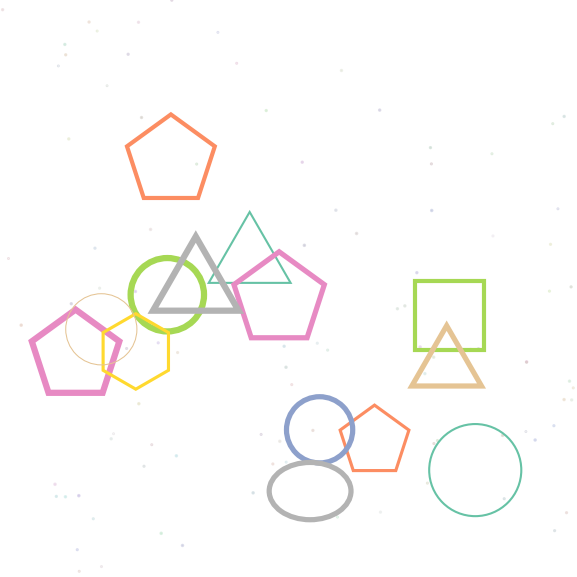[{"shape": "circle", "thickness": 1, "radius": 0.4, "center": [0.823, 0.185]}, {"shape": "triangle", "thickness": 1, "radius": 0.41, "center": [0.432, 0.55]}, {"shape": "pentagon", "thickness": 2, "radius": 0.4, "center": [0.296, 0.721]}, {"shape": "pentagon", "thickness": 1.5, "radius": 0.31, "center": [0.649, 0.235]}, {"shape": "circle", "thickness": 2.5, "radius": 0.29, "center": [0.553, 0.255]}, {"shape": "pentagon", "thickness": 2.5, "radius": 0.41, "center": [0.483, 0.481]}, {"shape": "pentagon", "thickness": 3, "radius": 0.4, "center": [0.131, 0.383]}, {"shape": "square", "thickness": 2, "radius": 0.3, "center": [0.779, 0.452]}, {"shape": "circle", "thickness": 3, "radius": 0.32, "center": [0.29, 0.489]}, {"shape": "hexagon", "thickness": 1.5, "radius": 0.33, "center": [0.235, 0.391]}, {"shape": "triangle", "thickness": 2.5, "radius": 0.35, "center": [0.773, 0.366]}, {"shape": "circle", "thickness": 0.5, "radius": 0.31, "center": [0.175, 0.429]}, {"shape": "oval", "thickness": 2.5, "radius": 0.35, "center": [0.537, 0.149]}, {"shape": "triangle", "thickness": 3, "radius": 0.43, "center": [0.339, 0.504]}]